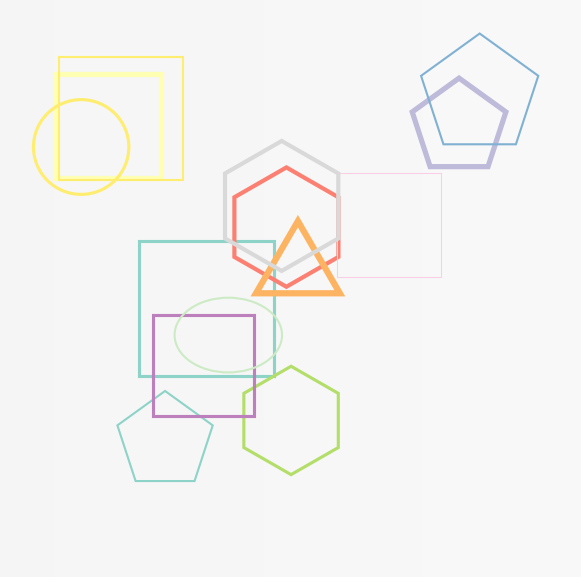[{"shape": "pentagon", "thickness": 1, "radius": 0.43, "center": [0.284, 0.236]}, {"shape": "square", "thickness": 1.5, "radius": 0.58, "center": [0.355, 0.465]}, {"shape": "square", "thickness": 2.5, "radius": 0.45, "center": [0.187, 0.781]}, {"shape": "pentagon", "thickness": 2.5, "radius": 0.42, "center": [0.79, 0.779]}, {"shape": "hexagon", "thickness": 2, "radius": 0.52, "center": [0.493, 0.606]}, {"shape": "pentagon", "thickness": 1, "radius": 0.53, "center": [0.825, 0.835]}, {"shape": "triangle", "thickness": 3, "radius": 0.42, "center": [0.513, 0.533]}, {"shape": "hexagon", "thickness": 1.5, "radius": 0.47, "center": [0.501, 0.271]}, {"shape": "square", "thickness": 0.5, "radius": 0.45, "center": [0.67, 0.61]}, {"shape": "hexagon", "thickness": 2, "radius": 0.56, "center": [0.485, 0.643]}, {"shape": "square", "thickness": 1.5, "radius": 0.43, "center": [0.35, 0.366]}, {"shape": "oval", "thickness": 1, "radius": 0.46, "center": [0.393, 0.419]}, {"shape": "circle", "thickness": 1.5, "radius": 0.41, "center": [0.14, 0.745]}, {"shape": "square", "thickness": 1, "radius": 0.53, "center": [0.208, 0.794]}]